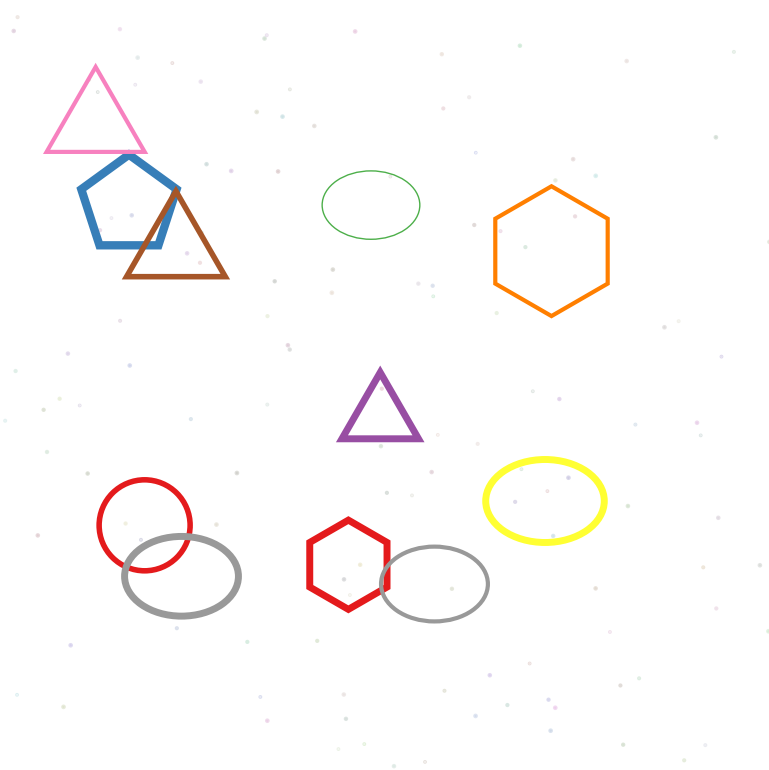[{"shape": "hexagon", "thickness": 2.5, "radius": 0.29, "center": [0.452, 0.267]}, {"shape": "circle", "thickness": 2, "radius": 0.3, "center": [0.188, 0.318]}, {"shape": "pentagon", "thickness": 3, "radius": 0.33, "center": [0.167, 0.734]}, {"shape": "oval", "thickness": 0.5, "radius": 0.32, "center": [0.482, 0.734]}, {"shape": "triangle", "thickness": 2.5, "radius": 0.29, "center": [0.494, 0.459]}, {"shape": "hexagon", "thickness": 1.5, "radius": 0.42, "center": [0.716, 0.674]}, {"shape": "oval", "thickness": 2.5, "radius": 0.38, "center": [0.708, 0.349]}, {"shape": "triangle", "thickness": 2, "radius": 0.37, "center": [0.228, 0.678]}, {"shape": "triangle", "thickness": 1.5, "radius": 0.37, "center": [0.124, 0.84]}, {"shape": "oval", "thickness": 2.5, "radius": 0.37, "center": [0.236, 0.252]}, {"shape": "oval", "thickness": 1.5, "radius": 0.35, "center": [0.564, 0.242]}]